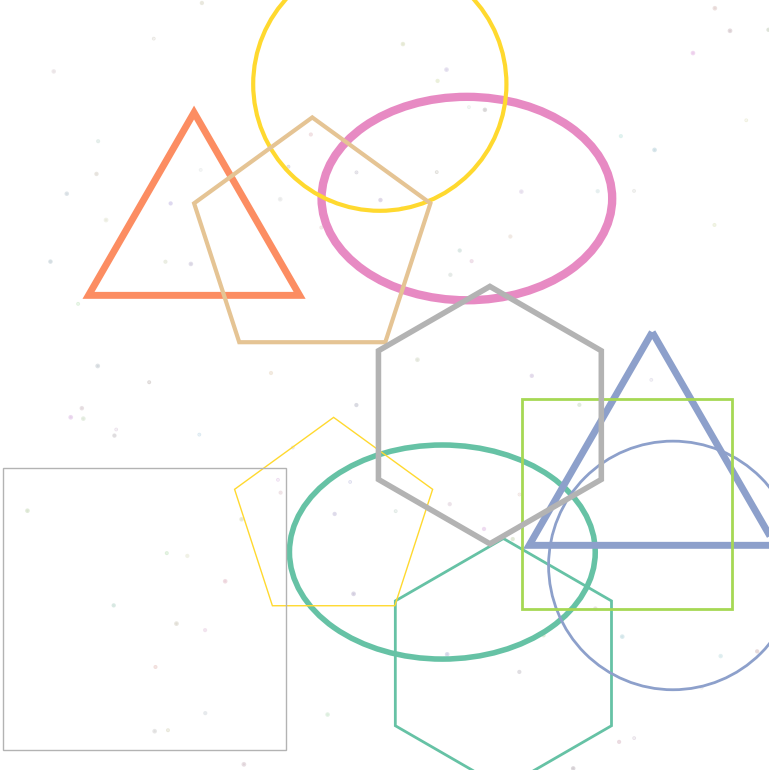[{"shape": "hexagon", "thickness": 1, "radius": 0.81, "center": [0.654, 0.139]}, {"shape": "oval", "thickness": 2, "radius": 0.99, "center": [0.574, 0.283]}, {"shape": "triangle", "thickness": 2.5, "radius": 0.79, "center": [0.252, 0.696]}, {"shape": "triangle", "thickness": 2.5, "radius": 0.92, "center": [0.847, 0.384]}, {"shape": "circle", "thickness": 1, "radius": 0.81, "center": [0.874, 0.266]}, {"shape": "oval", "thickness": 3, "radius": 0.94, "center": [0.606, 0.742]}, {"shape": "square", "thickness": 1, "radius": 0.68, "center": [0.814, 0.345]}, {"shape": "circle", "thickness": 1.5, "radius": 0.82, "center": [0.493, 0.891]}, {"shape": "pentagon", "thickness": 0.5, "radius": 0.68, "center": [0.433, 0.323]}, {"shape": "pentagon", "thickness": 1.5, "radius": 0.81, "center": [0.406, 0.686]}, {"shape": "hexagon", "thickness": 2, "radius": 0.84, "center": [0.636, 0.461]}, {"shape": "square", "thickness": 0.5, "radius": 0.92, "center": [0.188, 0.209]}]